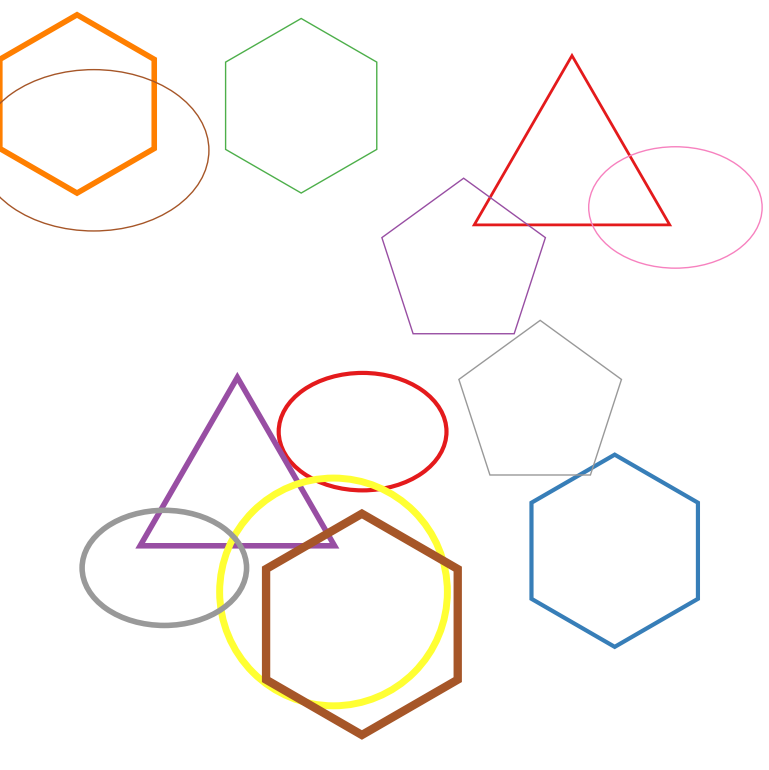[{"shape": "oval", "thickness": 1.5, "radius": 0.54, "center": [0.471, 0.439]}, {"shape": "triangle", "thickness": 1, "radius": 0.73, "center": [0.743, 0.781]}, {"shape": "hexagon", "thickness": 1.5, "radius": 0.62, "center": [0.798, 0.285]}, {"shape": "hexagon", "thickness": 0.5, "radius": 0.57, "center": [0.391, 0.863]}, {"shape": "pentagon", "thickness": 0.5, "radius": 0.56, "center": [0.602, 0.657]}, {"shape": "triangle", "thickness": 2, "radius": 0.73, "center": [0.308, 0.364]}, {"shape": "hexagon", "thickness": 2, "radius": 0.58, "center": [0.1, 0.865]}, {"shape": "circle", "thickness": 2.5, "radius": 0.74, "center": [0.433, 0.231]}, {"shape": "hexagon", "thickness": 3, "radius": 0.72, "center": [0.47, 0.189]}, {"shape": "oval", "thickness": 0.5, "radius": 0.75, "center": [0.122, 0.805]}, {"shape": "oval", "thickness": 0.5, "radius": 0.56, "center": [0.877, 0.731]}, {"shape": "pentagon", "thickness": 0.5, "radius": 0.56, "center": [0.702, 0.473]}, {"shape": "oval", "thickness": 2, "radius": 0.53, "center": [0.213, 0.262]}]